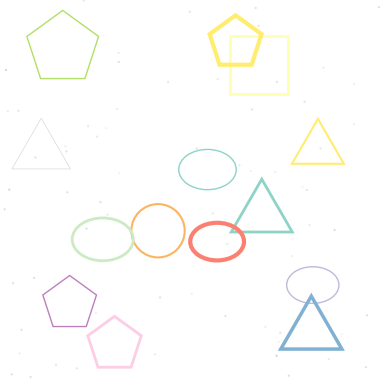[{"shape": "triangle", "thickness": 2, "radius": 0.46, "center": [0.68, 0.443]}, {"shape": "oval", "thickness": 1, "radius": 0.37, "center": [0.539, 0.56]}, {"shape": "square", "thickness": 2, "radius": 0.38, "center": [0.673, 0.831]}, {"shape": "oval", "thickness": 1, "radius": 0.34, "center": [0.812, 0.26]}, {"shape": "oval", "thickness": 3, "radius": 0.35, "center": [0.564, 0.372]}, {"shape": "triangle", "thickness": 2.5, "radius": 0.46, "center": [0.809, 0.139]}, {"shape": "circle", "thickness": 1.5, "radius": 0.35, "center": [0.41, 0.401]}, {"shape": "pentagon", "thickness": 1, "radius": 0.49, "center": [0.163, 0.875]}, {"shape": "pentagon", "thickness": 2, "radius": 0.37, "center": [0.298, 0.105]}, {"shape": "triangle", "thickness": 0.5, "radius": 0.44, "center": [0.107, 0.605]}, {"shape": "pentagon", "thickness": 1, "radius": 0.37, "center": [0.181, 0.211]}, {"shape": "oval", "thickness": 2, "radius": 0.4, "center": [0.267, 0.378]}, {"shape": "triangle", "thickness": 1.5, "radius": 0.39, "center": [0.826, 0.614]}, {"shape": "pentagon", "thickness": 3, "radius": 0.35, "center": [0.612, 0.889]}]